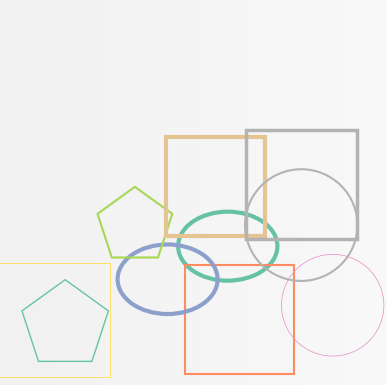[{"shape": "pentagon", "thickness": 1, "radius": 0.59, "center": [0.168, 0.156]}, {"shape": "oval", "thickness": 3, "radius": 0.64, "center": [0.588, 0.361]}, {"shape": "square", "thickness": 1.5, "radius": 0.7, "center": [0.619, 0.17]}, {"shape": "oval", "thickness": 3, "radius": 0.65, "center": [0.432, 0.275]}, {"shape": "circle", "thickness": 0.5, "radius": 0.66, "center": [0.859, 0.207]}, {"shape": "pentagon", "thickness": 1.5, "radius": 0.51, "center": [0.348, 0.413]}, {"shape": "square", "thickness": 0.5, "radius": 0.74, "center": [0.135, 0.168]}, {"shape": "square", "thickness": 3, "radius": 0.64, "center": [0.555, 0.516]}, {"shape": "square", "thickness": 2.5, "radius": 0.71, "center": [0.778, 0.52]}, {"shape": "circle", "thickness": 1.5, "radius": 0.73, "center": [0.777, 0.415]}]